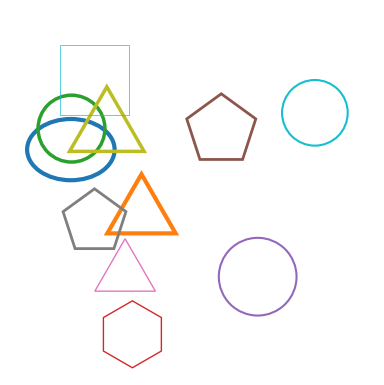[{"shape": "oval", "thickness": 3, "radius": 0.57, "center": [0.184, 0.611]}, {"shape": "triangle", "thickness": 3, "radius": 0.51, "center": [0.367, 0.445]}, {"shape": "circle", "thickness": 2.5, "radius": 0.43, "center": [0.186, 0.666]}, {"shape": "hexagon", "thickness": 1, "radius": 0.43, "center": [0.344, 0.132]}, {"shape": "circle", "thickness": 1.5, "radius": 0.5, "center": [0.669, 0.281]}, {"shape": "pentagon", "thickness": 2, "radius": 0.47, "center": [0.575, 0.662]}, {"shape": "triangle", "thickness": 1, "radius": 0.45, "center": [0.325, 0.289]}, {"shape": "pentagon", "thickness": 2, "radius": 0.43, "center": [0.245, 0.424]}, {"shape": "triangle", "thickness": 2.5, "radius": 0.56, "center": [0.277, 0.663]}, {"shape": "circle", "thickness": 1.5, "radius": 0.43, "center": [0.818, 0.707]}, {"shape": "square", "thickness": 0.5, "radius": 0.45, "center": [0.246, 0.793]}]